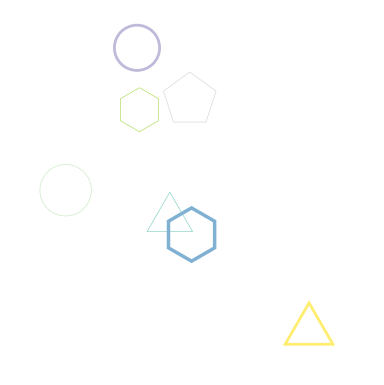[{"shape": "triangle", "thickness": 0.5, "radius": 0.34, "center": [0.441, 0.432]}, {"shape": "circle", "thickness": 2, "radius": 0.29, "center": [0.356, 0.876]}, {"shape": "hexagon", "thickness": 2.5, "radius": 0.35, "center": [0.498, 0.391]}, {"shape": "hexagon", "thickness": 0.5, "radius": 0.29, "center": [0.362, 0.715]}, {"shape": "pentagon", "thickness": 0.5, "radius": 0.36, "center": [0.493, 0.741]}, {"shape": "circle", "thickness": 0.5, "radius": 0.33, "center": [0.171, 0.506]}, {"shape": "triangle", "thickness": 2, "radius": 0.36, "center": [0.803, 0.142]}]